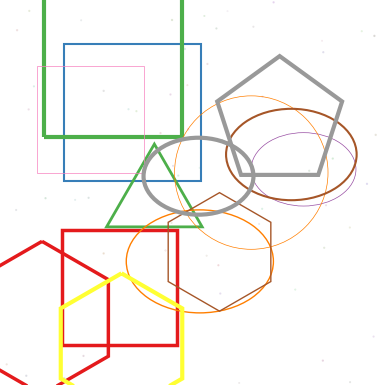[{"shape": "square", "thickness": 2.5, "radius": 0.75, "center": [0.31, 0.254]}, {"shape": "hexagon", "thickness": 2.5, "radius": 0.99, "center": [0.109, 0.174]}, {"shape": "square", "thickness": 1.5, "radius": 0.89, "center": [0.344, 0.708]}, {"shape": "triangle", "thickness": 2, "radius": 0.72, "center": [0.401, 0.482]}, {"shape": "square", "thickness": 3, "radius": 0.89, "center": [0.293, 0.824]}, {"shape": "oval", "thickness": 0.5, "radius": 0.68, "center": [0.788, 0.56]}, {"shape": "oval", "thickness": 1, "radius": 0.96, "center": [0.519, 0.321]}, {"shape": "circle", "thickness": 0.5, "radius": 1.0, "center": [0.653, 0.552]}, {"shape": "hexagon", "thickness": 3, "radius": 0.91, "center": [0.316, 0.108]}, {"shape": "hexagon", "thickness": 1, "radius": 0.77, "center": [0.57, 0.346]}, {"shape": "oval", "thickness": 1.5, "radius": 0.85, "center": [0.757, 0.599]}, {"shape": "square", "thickness": 0.5, "radius": 0.7, "center": [0.235, 0.69]}, {"shape": "pentagon", "thickness": 3, "radius": 0.85, "center": [0.726, 0.684]}, {"shape": "oval", "thickness": 3, "radius": 0.71, "center": [0.516, 0.542]}]